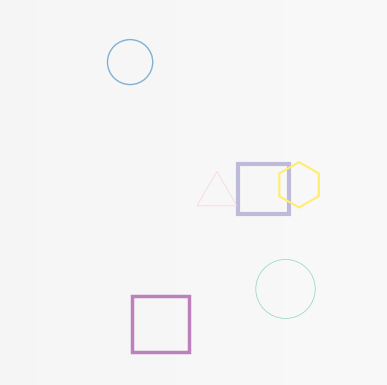[{"shape": "circle", "thickness": 0.5, "radius": 0.38, "center": [0.737, 0.249]}, {"shape": "square", "thickness": 3, "radius": 0.33, "center": [0.681, 0.509]}, {"shape": "circle", "thickness": 1, "radius": 0.29, "center": [0.336, 0.839]}, {"shape": "triangle", "thickness": 0.5, "radius": 0.3, "center": [0.56, 0.495]}, {"shape": "square", "thickness": 2.5, "radius": 0.37, "center": [0.414, 0.158]}, {"shape": "hexagon", "thickness": 1.5, "radius": 0.29, "center": [0.772, 0.52]}]